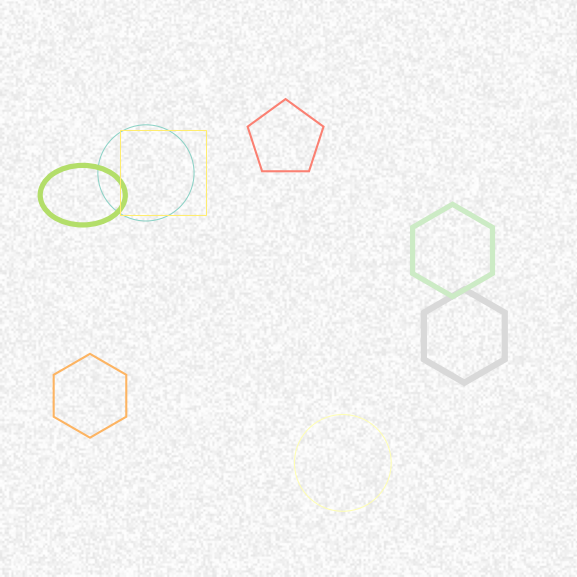[{"shape": "circle", "thickness": 0.5, "radius": 0.42, "center": [0.253, 0.7]}, {"shape": "circle", "thickness": 0.5, "radius": 0.42, "center": [0.594, 0.198]}, {"shape": "pentagon", "thickness": 1, "radius": 0.35, "center": [0.494, 0.758]}, {"shape": "hexagon", "thickness": 1, "radius": 0.36, "center": [0.156, 0.314]}, {"shape": "oval", "thickness": 2.5, "radius": 0.37, "center": [0.143, 0.661]}, {"shape": "hexagon", "thickness": 3, "radius": 0.4, "center": [0.804, 0.417]}, {"shape": "hexagon", "thickness": 2.5, "radius": 0.4, "center": [0.784, 0.565]}, {"shape": "square", "thickness": 0.5, "radius": 0.37, "center": [0.282, 0.7]}]